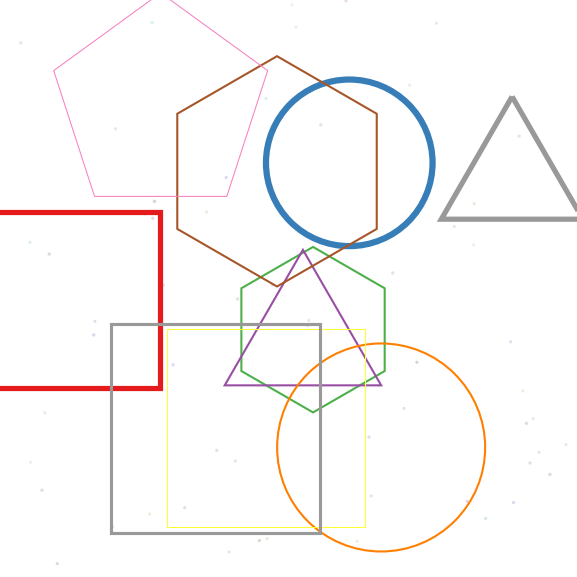[{"shape": "square", "thickness": 2.5, "radius": 0.76, "center": [0.126, 0.48]}, {"shape": "circle", "thickness": 3, "radius": 0.72, "center": [0.605, 0.717]}, {"shape": "hexagon", "thickness": 1, "radius": 0.72, "center": [0.542, 0.428]}, {"shape": "triangle", "thickness": 1, "radius": 0.78, "center": [0.525, 0.41]}, {"shape": "circle", "thickness": 1, "radius": 0.9, "center": [0.66, 0.224]}, {"shape": "square", "thickness": 0.5, "radius": 0.85, "center": [0.46, 0.258]}, {"shape": "hexagon", "thickness": 1, "radius": 1.0, "center": [0.48, 0.702]}, {"shape": "pentagon", "thickness": 0.5, "radius": 0.97, "center": [0.278, 0.817]}, {"shape": "square", "thickness": 1.5, "radius": 0.9, "center": [0.374, 0.258]}, {"shape": "triangle", "thickness": 2.5, "radius": 0.71, "center": [0.887, 0.69]}]